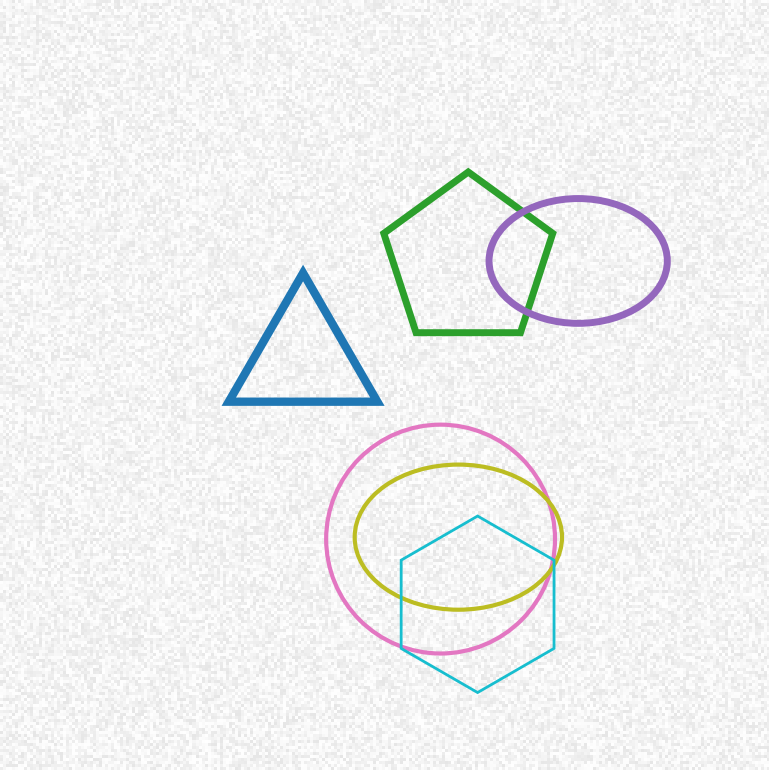[{"shape": "triangle", "thickness": 3, "radius": 0.56, "center": [0.394, 0.534]}, {"shape": "pentagon", "thickness": 2.5, "radius": 0.58, "center": [0.608, 0.661]}, {"shape": "oval", "thickness": 2.5, "radius": 0.58, "center": [0.751, 0.661]}, {"shape": "circle", "thickness": 1.5, "radius": 0.74, "center": [0.572, 0.3]}, {"shape": "oval", "thickness": 1.5, "radius": 0.67, "center": [0.595, 0.302]}, {"shape": "hexagon", "thickness": 1, "radius": 0.57, "center": [0.62, 0.215]}]